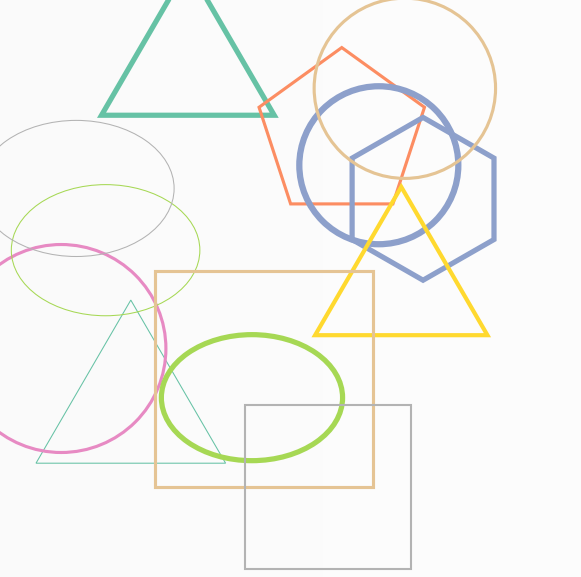[{"shape": "triangle", "thickness": 2.5, "radius": 0.86, "center": [0.323, 0.885]}, {"shape": "triangle", "thickness": 0.5, "radius": 0.94, "center": [0.225, 0.291]}, {"shape": "pentagon", "thickness": 1.5, "radius": 0.75, "center": [0.588, 0.767]}, {"shape": "circle", "thickness": 3, "radius": 0.68, "center": [0.652, 0.713]}, {"shape": "hexagon", "thickness": 2.5, "radius": 0.7, "center": [0.728, 0.655]}, {"shape": "circle", "thickness": 1.5, "radius": 0.9, "center": [0.105, 0.396]}, {"shape": "oval", "thickness": 0.5, "radius": 0.81, "center": [0.182, 0.566]}, {"shape": "oval", "thickness": 2.5, "radius": 0.78, "center": [0.434, 0.311]}, {"shape": "triangle", "thickness": 2, "radius": 0.86, "center": [0.69, 0.504]}, {"shape": "square", "thickness": 1.5, "radius": 0.94, "center": [0.454, 0.343]}, {"shape": "circle", "thickness": 1.5, "radius": 0.78, "center": [0.697, 0.846]}, {"shape": "oval", "thickness": 0.5, "radius": 0.84, "center": [0.131, 0.673]}, {"shape": "square", "thickness": 1, "radius": 0.71, "center": [0.564, 0.156]}]